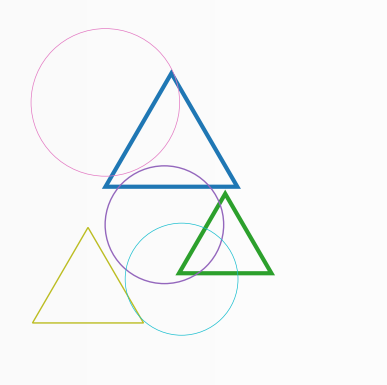[{"shape": "triangle", "thickness": 3, "radius": 0.98, "center": [0.442, 0.613]}, {"shape": "triangle", "thickness": 3, "radius": 0.69, "center": [0.581, 0.359]}, {"shape": "circle", "thickness": 1, "radius": 0.76, "center": [0.424, 0.416]}, {"shape": "circle", "thickness": 0.5, "radius": 0.96, "center": [0.272, 0.734]}, {"shape": "triangle", "thickness": 1, "radius": 0.83, "center": [0.227, 0.244]}, {"shape": "circle", "thickness": 0.5, "radius": 0.73, "center": [0.469, 0.275]}]